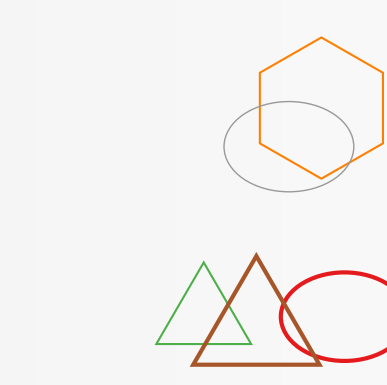[{"shape": "oval", "thickness": 3, "radius": 0.82, "center": [0.889, 0.178]}, {"shape": "triangle", "thickness": 1.5, "radius": 0.71, "center": [0.526, 0.177]}, {"shape": "hexagon", "thickness": 1.5, "radius": 0.92, "center": [0.829, 0.719]}, {"shape": "triangle", "thickness": 3, "radius": 0.94, "center": [0.662, 0.147]}, {"shape": "oval", "thickness": 1, "radius": 0.84, "center": [0.746, 0.619]}]